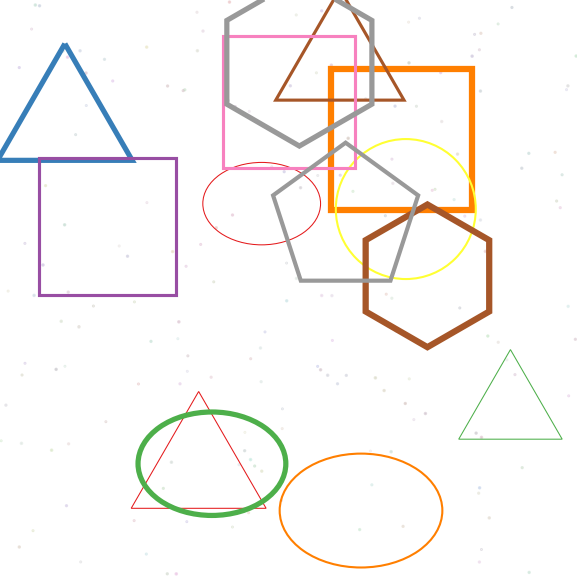[{"shape": "oval", "thickness": 0.5, "radius": 0.51, "center": [0.453, 0.647]}, {"shape": "triangle", "thickness": 0.5, "radius": 0.67, "center": [0.344, 0.186]}, {"shape": "triangle", "thickness": 2.5, "radius": 0.67, "center": [0.112, 0.789]}, {"shape": "triangle", "thickness": 0.5, "radius": 0.52, "center": [0.884, 0.29]}, {"shape": "oval", "thickness": 2.5, "radius": 0.64, "center": [0.367, 0.196]}, {"shape": "square", "thickness": 1.5, "radius": 0.59, "center": [0.187, 0.607]}, {"shape": "oval", "thickness": 1, "radius": 0.7, "center": [0.625, 0.115]}, {"shape": "square", "thickness": 3, "radius": 0.61, "center": [0.696, 0.757]}, {"shape": "circle", "thickness": 1, "radius": 0.61, "center": [0.703, 0.637]}, {"shape": "triangle", "thickness": 1.5, "radius": 0.64, "center": [0.589, 0.89]}, {"shape": "hexagon", "thickness": 3, "radius": 0.62, "center": [0.74, 0.521]}, {"shape": "square", "thickness": 1.5, "radius": 0.57, "center": [0.5, 0.822]}, {"shape": "pentagon", "thickness": 2, "radius": 0.66, "center": [0.598, 0.62]}, {"shape": "hexagon", "thickness": 2.5, "radius": 0.73, "center": [0.518, 0.891]}]